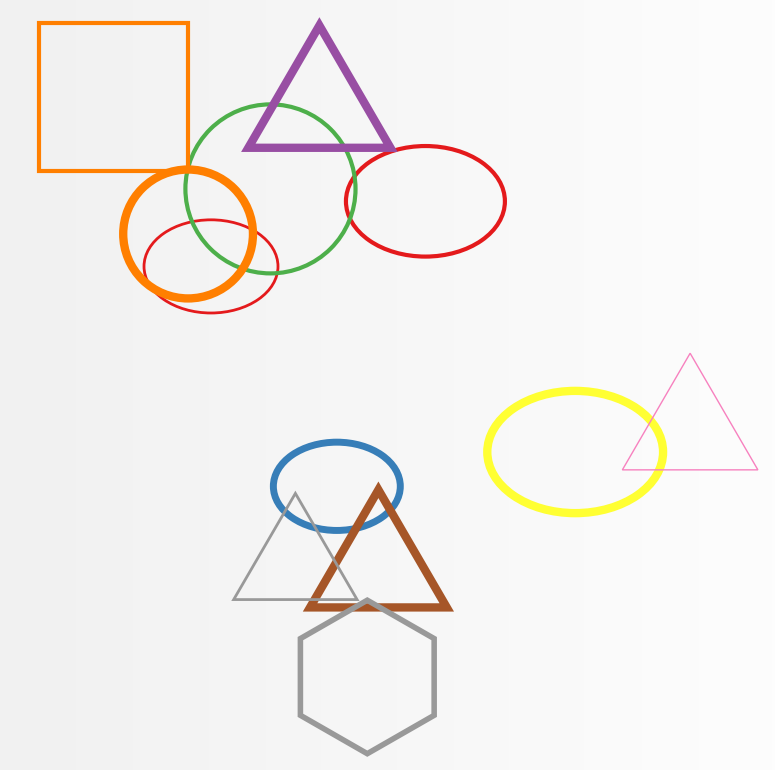[{"shape": "oval", "thickness": 1.5, "radius": 0.51, "center": [0.549, 0.739]}, {"shape": "oval", "thickness": 1, "radius": 0.43, "center": [0.272, 0.654]}, {"shape": "oval", "thickness": 2.5, "radius": 0.41, "center": [0.435, 0.368]}, {"shape": "circle", "thickness": 1.5, "radius": 0.55, "center": [0.349, 0.755]}, {"shape": "triangle", "thickness": 3, "radius": 0.53, "center": [0.412, 0.861]}, {"shape": "circle", "thickness": 3, "radius": 0.42, "center": [0.243, 0.696]}, {"shape": "square", "thickness": 1.5, "radius": 0.48, "center": [0.146, 0.874]}, {"shape": "oval", "thickness": 3, "radius": 0.57, "center": [0.742, 0.413]}, {"shape": "triangle", "thickness": 3, "radius": 0.51, "center": [0.488, 0.262]}, {"shape": "triangle", "thickness": 0.5, "radius": 0.5, "center": [0.89, 0.44]}, {"shape": "hexagon", "thickness": 2, "radius": 0.5, "center": [0.474, 0.121]}, {"shape": "triangle", "thickness": 1, "radius": 0.46, "center": [0.381, 0.267]}]